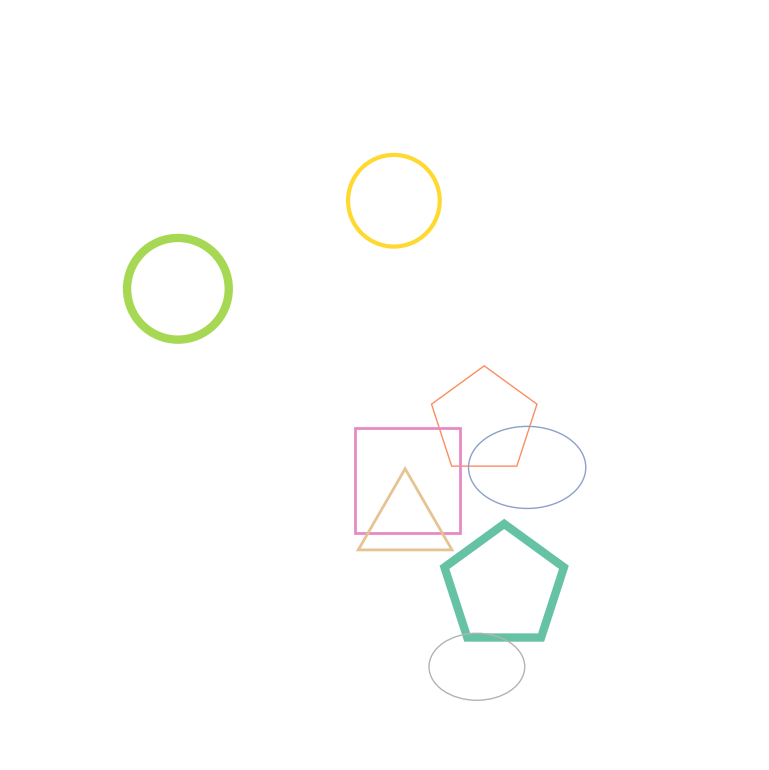[{"shape": "pentagon", "thickness": 3, "radius": 0.41, "center": [0.655, 0.238]}, {"shape": "pentagon", "thickness": 0.5, "radius": 0.36, "center": [0.629, 0.453]}, {"shape": "oval", "thickness": 0.5, "radius": 0.38, "center": [0.685, 0.393]}, {"shape": "square", "thickness": 1, "radius": 0.34, "center": [0.529, 0.376]}, {"shape": "circle", "thickness": 3, "radius": 0.33, "center": [0.231, 0.625]}, {"shape": "circle", "thickness": 1.5, "radius": 0.3, "center": [0.512, 0.739]}, {"shape": "triangle", "thickness": 1, "radius": 0.35, "center": [0.526, 0.321]}, {"shape": "oval", "thickness": 0.5, "radius": 0.31, "center": [0.619, 0.134]}]